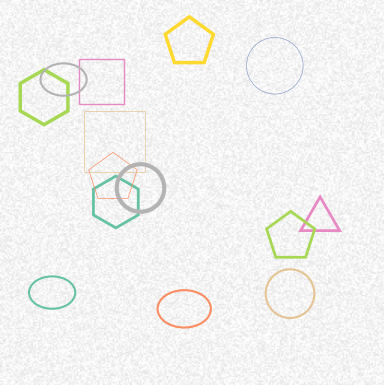[{"shape": "hexagon", "thickness": 2, "radius": 0.34, "center": [0.301, 0.475]}, {"shape": "oval", "thickness": 1.5, "radius": 0.3, "center": [0.135, 0.24]}, {"shape": "oval", "thickness": 1.5, "radius": 0.35, "center": [0.479, 0.198]}, {"shape": "pentagon", "thickness": 0.5, "radius": 0.33, "center": [0.293, 0.538]}, {"shape": "circle", "thickness": 0.5, "radius": 0.37, "center": [0.714, 0.829]}, {"shape": "triangle", "thickness": 2, "radius": 0.29, "center": [0.832, 0.43]}, {"shape": "square", "thickness": 1, "radius": 0.29, "center": [0.264, 0.788]}, {"shape": "hexagon", "thickness": 2.5, "radius": 0.36, "center": [0.114, 0.748]}, {"shape": "pentagon", "thickness": 2, "radius": 0.33, "center": [0.755, 0.385]}, {"shape": "pentagon", "thickness": 2.5, "radius": 0.33, "center": [0.492, 0.891]}, {"shape": "circle", "thickness": 1.5, "radius": 0.32, "center": [0.753, 0.237]}, {"shape": "square", "thickness": 0.5, "radius": 0.39, "center": [0.298, 0.633]}, {"shape": "oval", "thickness": 1.5, "radius": 0.3, "center": [0.165, 0.793]}, {"shape": "circle", "thickness": 3, "radius": 0.31, "center": [0.365, 0.512]}]